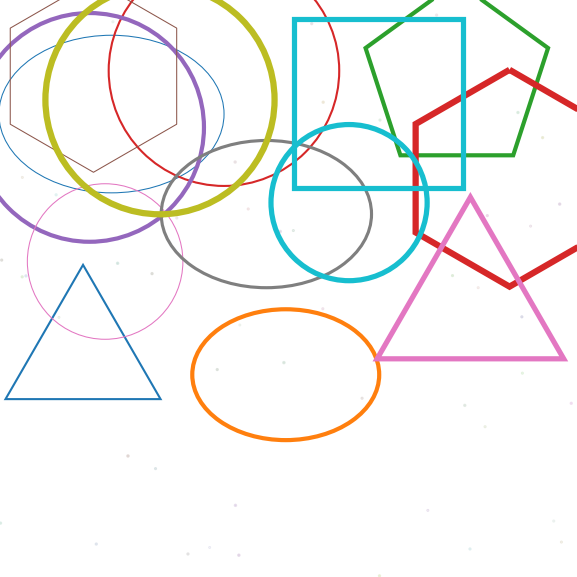[{"shape": "oval", "thickness": 0.5, "radius": 0.97, "center": [0.193, 0.802]}, {"shape": "triangle", "thickness": 1, "radius": 0.77, "center": [0.144, 0.386]}, {"shape": "oval", "thickness": 2, "radius": 0.81, "center": [0.495, 0.35]}, {"shape": "pentagon", "thickness": 2, "radius": 0.83, "center": [0.791, 0.865]}, {"shape": "circle", "thickness": 1, "radius": 1.0, "center": [0.388, 0.877]}, {"shape": "hexagon", "thickness": 3, "radius": 0.94, "center": [0.882, 0.691]}, {"shape": "circle", "thickness": 2, "radius": 0.99, "center": [0.155, 0.779]}, {"shape": "hexagon", "thickness": 0.5, "radius": 0.83, "center": [0.162, 0.867]}, {"shape": "circle", "thickness": 0.5, "radius": 0.67, "center": [0.182, 0.546]}, {"shape": "triangle", "thickness": 2.5, "radius": 0.93, "center": [0.815, 0.471]}, {"shape": "oval", "thickness": 1.5, "radius": 0.91, "center": [0.461, 0.628]}, {"shape": "circle", "thickness": 3, "radius": 0.99, "center": [0.277, 0.826]}, {"shape": "square", "thickness": 2.5, "radius": 0.73, "center": [0.656, 0.82]}, {"shape": "circle", "thickness": 2.5, "radius": 0.68, "center": [0.604, 0.648]}]